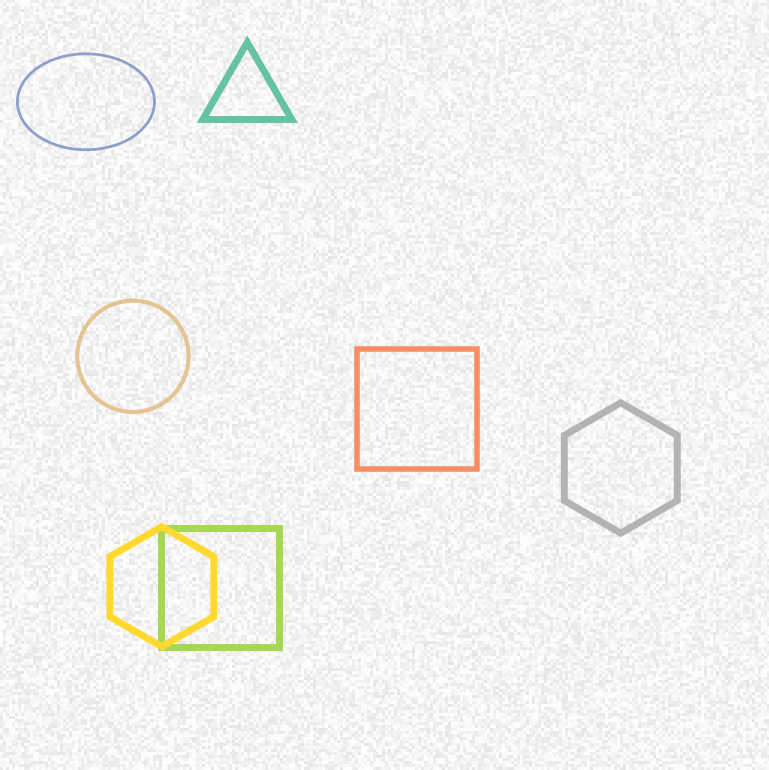[{"shape": "triangle", "thickness": 2.5, "radius": 0.33, "center": [0.321, 0.878]}, {"shape": "square", "thickness": 2, "radius": 0.39, "center": [0.542, 0.469]}, {"shape": "oval", "thickness": 1, "radius": 0.45, "center": [0.112, 0.868]}, {"shape": "square", "thickness": 2.5, "radius": 0.39, "center": [0.286, 0.237]}, {"shape": "hexagon", "thickness": 2.5, "radius": 0.39, "center": [0.21, 0.238]}, {"shape": "circle", "thickness": 1.5, "radius": 0.36, "center": [0.173, 0.537]}, {"shape": "hexagon", "thickness": 2.5, "radius": 0.42, "center": [0.806, 0.392]}]